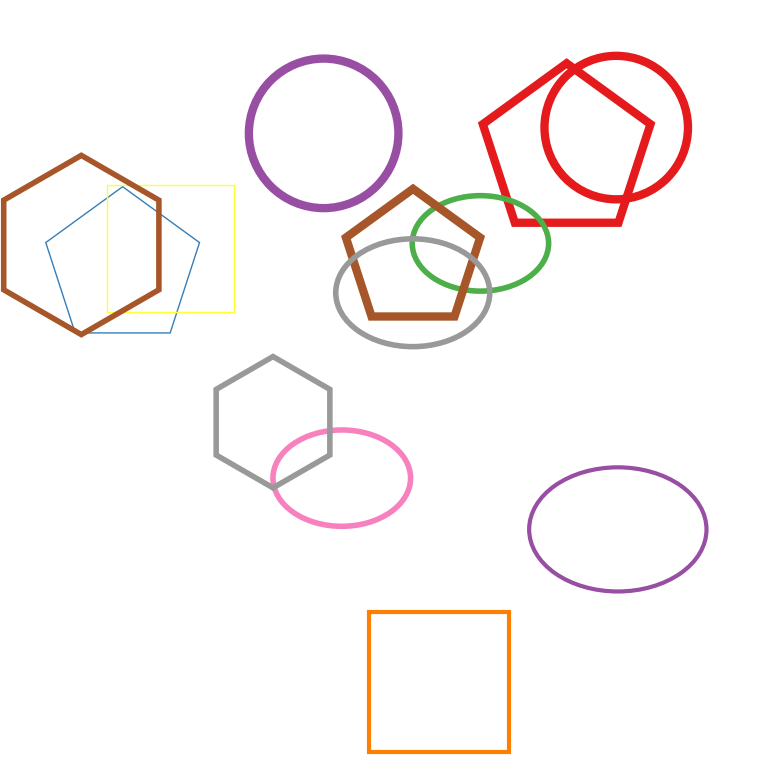[{"shape": "circle", "thickness": 3, "radius": 0.47, "center": [0.8, 0.834]}, {"shape": "pentagon", "thickness": 3, "radius": 0.57, "center": [0.736, 0.803]}, {"shape": "pentagon", "thickness": 0.5, "radius": 0.52, "center": [0.159, 0.653]}, {"shape": "oval", "thickness": 2, "radius": 0.44, "center": [0.624, 0.684]}, {"shape": "circle", "thickness": 3, "radius": 0.49, "center": [0.42, 0.827]}, {"shape": "oval", "thickness": 1.5, "radius": 0.58, "center": [0.802, 0.312]}, {"shape": "square", "thickness": 1.5, "radius": 0.46, "center": [0.57, 0.114]}, {"shape": "square", "thickness": 0.5, "radius": 0.41, "center": [0.222, 0.678]}, {"shape": "hexagon", "thickness": 2, "radius": 0.58, "center": [0.106, 0.682]}, {"shape": "pentagon", "thickness": 3, "radius": 0.46, "center": [0.536, 0.663]}, {"shape": "oval", "thickness": 2, "radius": 0.45, "center": [0.444, 0.379]}, {"shape": "oval", "thickness": 2, "radius": 0.5, "center": [0.536, 0.62]}, {"shape": "hexagon", "thickness": 2, "radius": 0.43, "center": [0.355, 0.452]}]